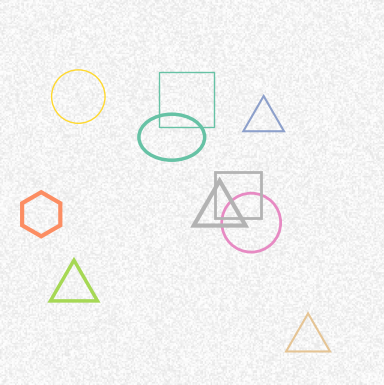[{"shape": "oval", "thickness": 2.5, "radius": 0.43, "center": [0.446, 0.644]}, {"shape": "square", "thickness": 1, "radius": 0.36, "center": [0.485, 0.742]}, {"shape": "hexagon", "thickness": 3, "radius": 0.29, "center": [0.107, 0.444]}, {"shape": "triangle", "thickness": 1.5, "radius": 0.3, "center": [0.685, 0.69]}, {"shape": "circle", "thickness": 2, "radius": 0.38, "center": [0.652, 0.422]}, {"shape": "triangle", "thickness": 2.5, "radius": 0.35, "center": [0.192, 0.254]}, {"shape": "circle", "thickness": 1, "radius": 0.35, "center": [0.203, 0.749]}, {"shape": "triangle", "thickness": 1.5, "radius": 0.33, "center": [0.8, 0.12]}, {"shape": "square", "thickness": 2, "radius": 0.3, "center": [0.619, 0.493]}, {"shape": "triangle", "thickness": 3, "radius": 0.39, "center": [0.57, 0.453]}]